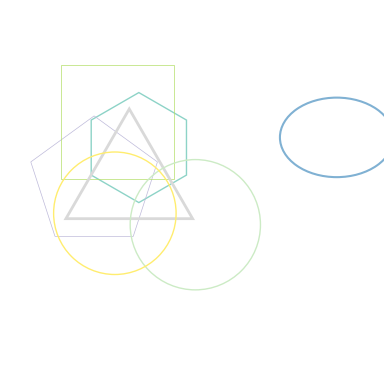[{"shape": "hexagon", "thickness": 1, "radius": 0.71, "center": [0.361, 0.617]}, {"shape": "pentagon", "thickness": 0.5, "radius": 0.86, "center": [0.244, 0.526]}, {"shape": "oval", "thickness": 1.5, "radius": 0.74, "center": [0.875, 0.643]}, {"shape": "square", "thickness": 0.5, "radius": 0.74, "center": [0.305, 0.683]}, {"shape": "triangle", "thickness": 2, "radius": 0.95, "center": [0.336, 0.527]}, {"shape": "circle", "thickness": 1, "radius": 0.85, "center": [0.507, 0.416]}, {"shape": "circle", "thickness": 1, "radius": 0.8, "center": [0.298, 0.446]}]